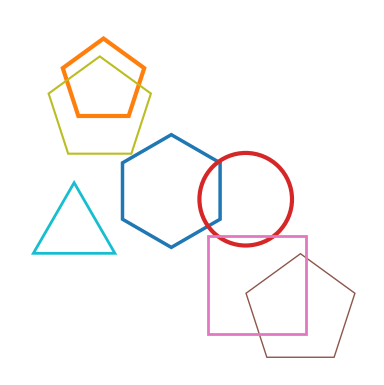[{"shape": "hexagon", "thickness": 2.5, "radius": 0.73, "center": [0.445, 0.504]}, {"shape": "pentagon", "thickness": 3, "radius": 0.56, "center": [0.269, 0.789]}, {"shape": "circle", "thickness": 3, "radius": 0.6, "center": [0.638, 0.483]}, {"shape": "pentagon", "thickness": 1, "radius": 0.74, "center": [0.78, 0.192]}, {"shape": "square", "thickness": 2, "radius": 0.64, "center": [0.667, 0.26]}, {"shape": "pentagon", "thickness": 1.5, "radius": 0.7, "center": [0.259, 0.714]}, {"shape": "triangle", "thickness": 2, "radius": 0.61, "center": [0.193, 0.403]}]